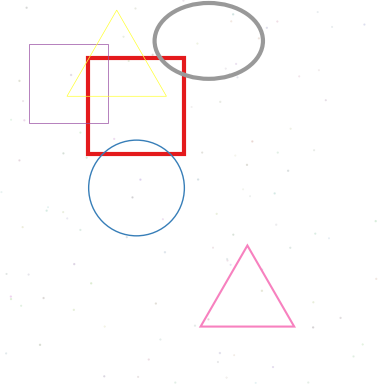[{"shape": "square", "thickness": 3, "radius": 0.62, "center": [0.352, 0.725]}, {"shape": "circle", "thickness": 1, "radius": 0.62, "center": [0.355, 0.512]}, {"shape": "square", "thickness": 0.5, "radius": 0.51, "center": [0.178, 0.784]}, {"shape": "triangle", "thickness": 0.5, "radius": 0.75, "center": [0.303, 0.825]}, {"shape": "triangle", "thickness": 1.5, "radius": 0.7, "center": [0.643, 0.222]}, {"shape": "oval", "thickness": 3, "radius": 0.7, "center": [0.542, 0.894]}]